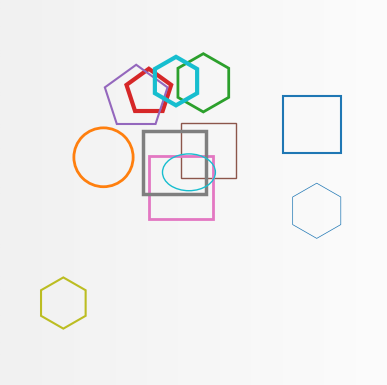[{"shape": "hexagon", "thickness": 0.5, "radius": 0.36, "center": [0.817, 0.452]}, {"shape": "square", "thickness": 1.5, "radius": 0.37, "center": [0.805, 0.677]}, {"shape": "circle", "thickness": 2, "radius": 0.38, "center": [0.267, 0.591]}, {"shape": "hexagon", "thickness": 2, "radius": 0.38, "center": [0.525, 0.785]}, {"shape": "pentagon", "thickness": 3, "radius": 0.3, "center": [0.384, 0.761]}, {"shape": "pentagon", "thickness": 1.5, "radius": 0.43, "center": [0.351, 0.747]}, {"shape": "square", "thickness": 1, "radius": 0.36, "center": [0.539, 0.608]}, {"shape": "square", "thickness": 2, "radius": 0.41, "center": [0.468, 0.513]}, {"shape": "square", "thickness": 2.5, "radius": 0.41, "center": [0.451, 0.578]}, {"shape": "hexagon", "thickness": 1.5, "radius": 0.33, "center": [0.163, 0.213]}, {"shape": "oval", "thickness": 1, "radius": 0.34, "center": [0.488, 0.552]}, {"shape": "hexagon", "thickness": 3, "radius": 0.31, "center": [0.454, 0.789]}]